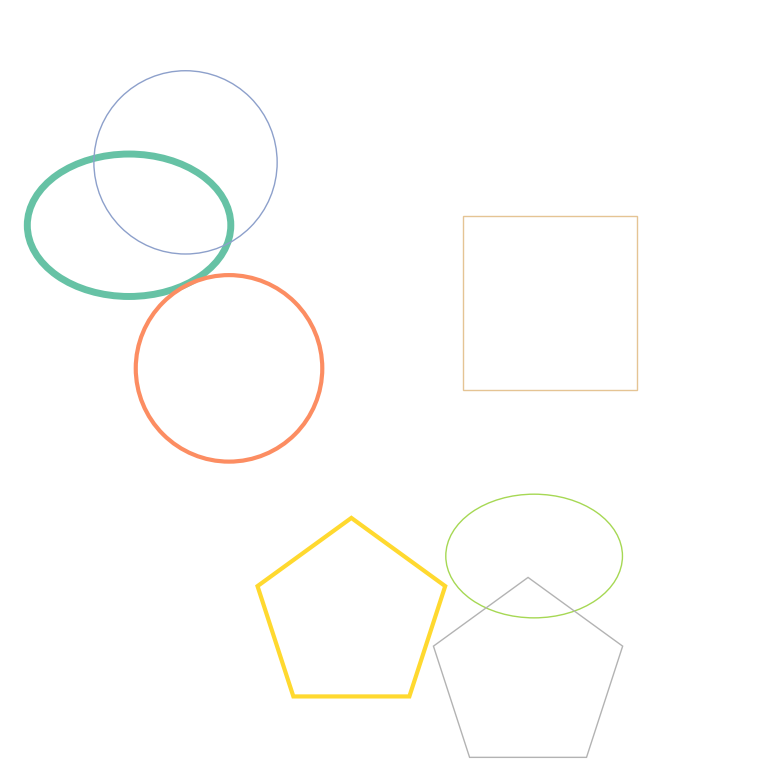[{"shape": "oval", "thickness": 2.5, "radius": 0.66, "center": [0.168, 0.707]}, {"shape": "circle", "thickness": 1.5, "radius": 0.61, "center": [0.297, 0.522]}, {"shape": "circle", "thickness": 0.5, "radius": 0.6, "center": [0.241, 0.789]}, {"shape": "oval", "thickness": 0.5, "radius": 0.57, "center": [0.694, 0.278]}, {"shape": "pentagon", "thickness": 1.5, "radius": 0.64, "center": [0.456, 0.199]}, {"shape": "square", "thickness": 0.5, "radius": 0.57, "center": [0.714, 0.606]}, {"shape": "pentagon", "thickness": 0.5, "radius": 0.65, "center": [0.686, 0.121]}]